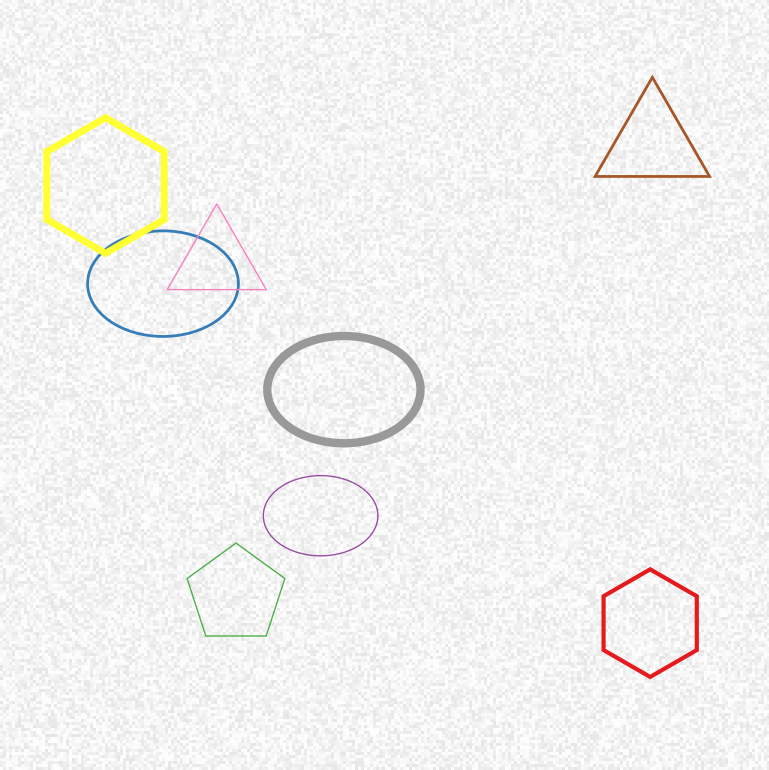[{"shape": "hexagon", "thickness": 1.5, "radius": 0.35, "center": [0.844, 0.191]}, {"shape": "oval", "thickness": 1, "radius": 0.49, "center": [0.212, 0.632]}, {"shape": "pentagon", "thickness": 0.5, "radius": 0.33, "center": [0.306, 0.228]}, {"shape": "oval", "thickness": 0.5, "radius": 0.37, "center": [0.416, 0.33]}, {"shape": "hexagon", "thickness": 2.5, "radius": 0.44, "center": [0.137, 0.759]}, {"shape": "triangle", "thickness": 1, "radius": 0.43, "center": [0.847, 0.814]}, {"shape": "triangle", "thickness": 0.5, "radius": 0.37, "center": [0.282, 0.661]}, {"shape": "oval", "thickness": 3, "radius": 0.5, "center": [0.447, 0.494]}]